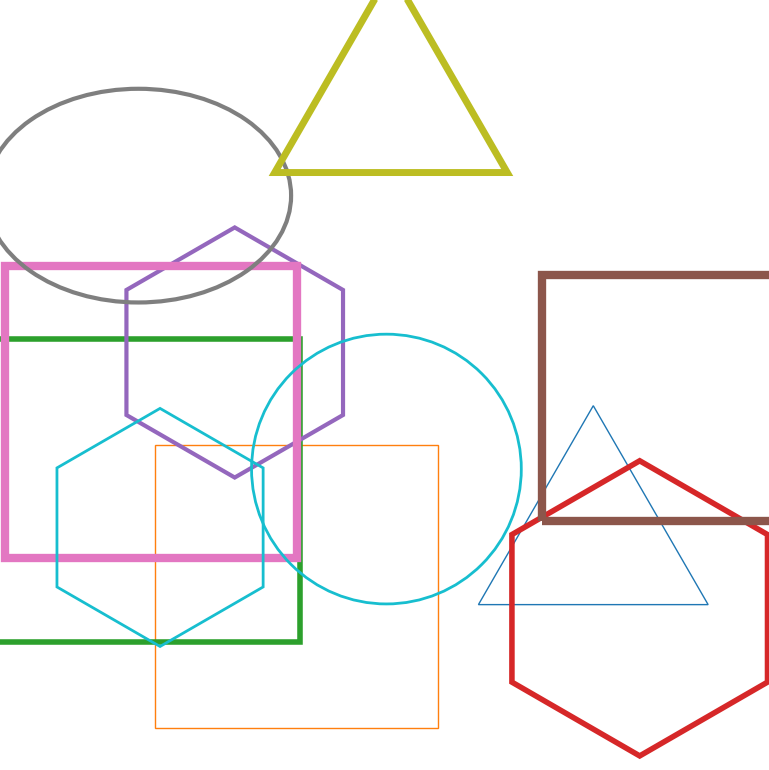[{"shape": "triangle", "thickness": 0.5, "radius": 0.86, "center": [0.77, 0.301]}, {"shape": "square", "thickness": 0.5, "radius": 0.92, "center": [0.385, 0.238]}, {"shape": "square", "thickness": 2, "radius": 0.98, "center": [0.192, 0.363]}, {"shape": "hexagon", "thickness": 2, "radius": 0.96, "center": [0.831, 0.21]}, {"shape": "hexagon", "thickness": 1.5, "radius": 0.81, "center": [0.305, 0.542]}, {"shape": "square", "thickness": 3, "radius": 0.8, "center": [0.863, 0.483]}, {"shape": "square", "thickness": 3, "radius": 0.95, "center": [0.196, 0.465]}, {"shape": "oval", "thickness": 1.5, "radius": 0.99, "center": [0.18, 0.746]}, {"shape": "triangle", "thickness": 2.5, "radius": 0.87, "center": [0.508, 0.863]}, {"shape": "circle", "thickness": 1, "radius": 0.88, "center": [0.502, 0.391]}, {"shape": "hexagon", "thickness": 1, "radius": 0.77, "center": [0.208, 0.315]}]